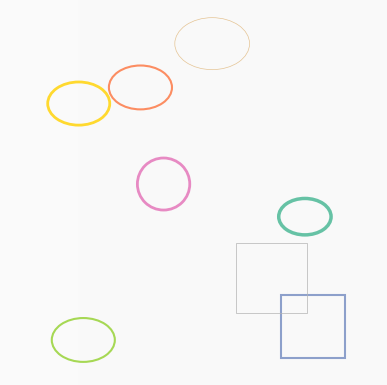[{"shape": "oval", "thickness": 2.5, "radius": 0.34, "center": [0.787, 0.437]}, {"shape": "oval", "thickness": 1.5, "radius": 0.41, "center": [0.362, 0.773]}, {"shape": "square", "thickness": 1.5, "radius": 0.41, "center": [0.807, 0.151]}, {"shape": "circle", "thickness": 2, "radius": 0.34, "center": [0.422, 0.522]}, {"shape": "oval", "thickness": 1.5, "radius": 0.41, "center": [0.215, 0.117]}, {"shape": "oval", "thickness": 2, "radius": 0.4, "center": [0.203, 0.731]}, {"shape": "oval", "thickness": 0.5, "radius": 0.48, "center": [0.548, 0.887]}, {"shape": "square", "thickness": 0.5, "radius": 0.46, "center": [0.701, 0.278]}]